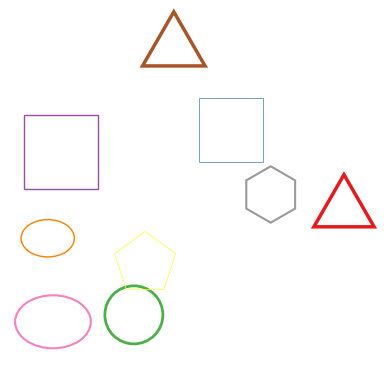[{"shape": "triangle", "thickness": 2.5, "radius": 0.45, "center": [0.893, 0.456]}, {"shape": "square", "thickness": 0.5, "radius": 0.42, "center": [0.601, 0.663]}, {"shape": "circle", "thickness": 2, "radius": 0.38, "center": [0.348, 0.182]}, {"shape": "square", "thickness": 1, "radius": 0.48, "center": [0.158, 0.604]}, {"shape": "oval", "thickness": 1, "radius": 0.35, "center": [0.124, 0.381]}, {"shape": "pentagon", "thickness": 0.5, "radius": 0.42, "center": [0.377, 0.315]}, {"shape": "triangle", "thickness": 2.5, "radius": 0.47, "center": [0.451, 0.876]}, {"shape": "oval", "thickness": 1.5, "radius": 0.49, "center": [0.138, 0.164]}, {"shape": "hexagon", "thickness": 1.5, "radius": 0.37, "center": [0.703, 0.495]}]